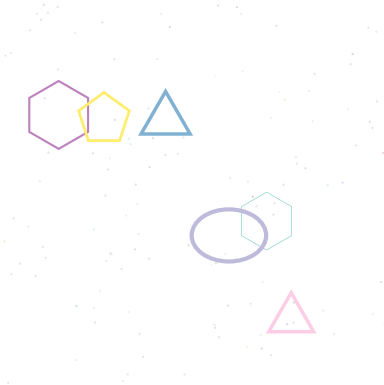[{"shape": "hexagon", "thickness": 0.5, "radius": 0.38, "center": [0.692, 0.426]}, {"shape": "oval", "thickness": 3, "radius": 0.48, "center": [0.595, 0.389]}, {"shape": "triangle", "thickness": 2.5, "radius": 0.37, "center": [0.43, 0.689]}, {"shape": "triangle", "thickness": 2.5, "radius": 0.34, "center": [0.756, 0.172]}, {"shape": "hexagon", "thickness": 1.5, "radius": 0.44, "center": [0.152, 0.701]}, {"shape": "pentagon", "thickness": 2, "radius": 0.35, "center": [0.27, 0.691]}]